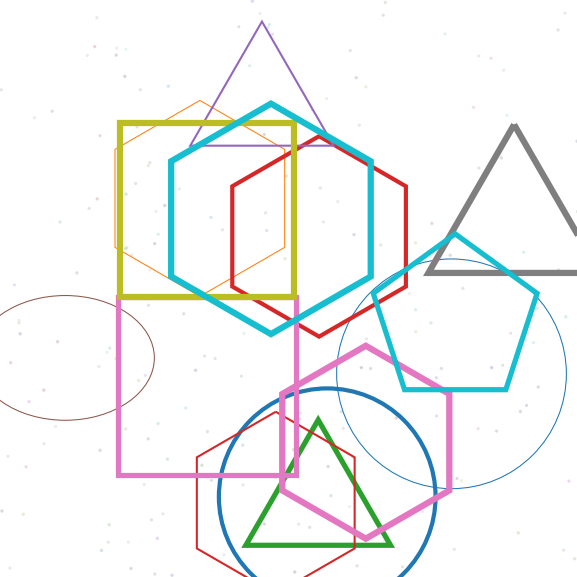[{"shape": "circle", "thickness": 2, "radius": 0.94, "center": [0.567, 0.139]}, {"shape": "circle", "thickness": 0.5, "radius": 0.99, "center": [0.782, 0.352]}, {"shape": "hexagon", "thickness": 0.5, "radius": 0.85, "center": [0.346, 0.656]}, {"shape": "triangle", "thickness": 2.5, "radius": 0.72, "center": [0.551, 0.127]}, {"shape": "hexagon", "thickness": 1, "radius": 0.79, "center": [0.477, 0.128]}, {"shape": "hexagon", "thickness": 2, "radius": 0.87, "center": [0.553, 0.59]}, {"shape": "triangle", "thickness": 1, "radius": 0.72, "center": [0.454, 0.819]}, {"shape": "oval", "thickness": 0.5, "radius": 0.77, "center": [0.113, 0.379]}, {"shape": "square", "thickness": 2.5, "radius": 0.77, "center": [0.358, 0.331]}, {"shape": "hexagon", "thickness": 3, "radius": 0.84, "center": [0.633, 0.233]}, {"shape": "triangle", "thickness": 3, "radius": 0.86, "center": [0.89, 0.612]}, {"shape": "square", "thickness": 3, "radius": 0.75, "center": [0.359, 0.636]}, {"shape": "pentagon", "thickness": 2.5, "radius": 0.75, "center": [0.788, 0.445]}, {"shape": "hexagon", "thickness": 3, "radius": 1.0, "center": [0.469, 0.62]}]